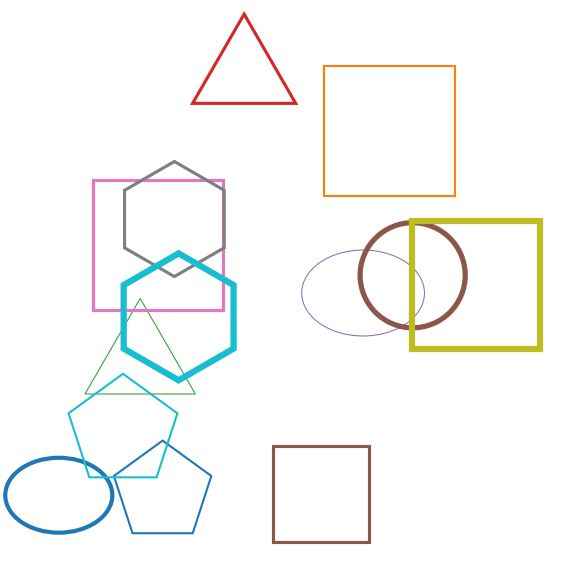[{"shape": "pentagon", "thickness": 1, "radius": 0.44, "center": [0.282, 0.148]}, {"shape": "oval", "thickness": 2, "radius": 0.46, "center": [0.102, 0.142]}, {"shape": "square", "thickness": 1, "radius": 0.56, "center": [0.674, 0.772]}, {"shape": "triangle", "thickness": 0.5, "radius": 0.55, "center": [0.243, 0.372]}, {"shape": "triangle", "thickness": 1.5, "radius": 0.52, "center": [0.423, 0.872]}, {"shape": "oval", "thickness": 0.5, "radius": 0.53, "center": [0.629, 0.492]}, {"shape": "circle", "thickness": 2.5, "radius": 0.45, "center": [0.715, 0.523]}, {"shape": "square", "thickness": 1.5, "radius": 0.41, "center": [0.556, 0.144]}, {"shape": "square", "thickness": 1.5, "radius": 0.56, "center": [0.273, 0.575]}, {"shape": "hexagon", "thickness": 1.5, "radius": 0.5, "center": [0.302, 0.62]}, {"shape": "square", "thickness": 3, "radius": 0.55, "center": [0.824, 0.506]}, {"shape": "pentagon", "thickness": 1, "radius": 0.5, "center": [0.213, 0.253]}, {"shape": "hexagon", "thickness": 3, "radius": 0.55, "center": [0.309, 0.45]}]